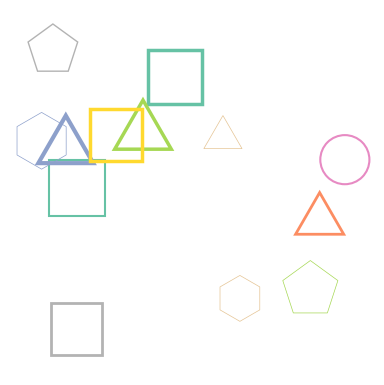[{"shape": "square", "thickness": 2.5, "radius": 0.35, "center": [0.454, 0.8]}, {"shape": "square", "thickness": 1.5, "radius": 0.36, "center": [0.201, 0.511]}, {"shape": "triangle", "thickness": 2, "radius": 0.36, "center": [0.83, 0.428]}, {"shape": "hexagon", "thickness": 0.5, "radius": 0.37, "center": [0.108, 0.634]}, {"shape": "triangle", "thickness": 3, "radius": 0.41, "center": [0.171, 0.617]}, {"shape": "circle", "thickness": 1.5, "radius": 0.32, "center": [0.896, 0.585]}, {"shape": "pentagon", "thickness": 0.5, "radius": 0.38, "center": [0.806, 0.248]}, {"shape": "triangle", "thickness": 2.5, "radius": 0.42, "center": [0.371, 0.655]}, {"shape": "square", "thickness": 2.5, "radius": 0.34, "center": [0.302, 0.649]}, {"shape": "hexagon", "thickness": 0.5, "radius": 0.3, "center": [0.623, 0.225]}, {"shape": "triangle", "thickness": 0.5, "radius": 0.29, "center": [0.579, 0.643]}, {"shape": "pentagon", "thickness": 1, "radius": 0.34, "center": [0.137, 0.87]}, {"shape": "square", "thickness": 2, "radius": 0.33, "center": [0.198, 0.146]}]